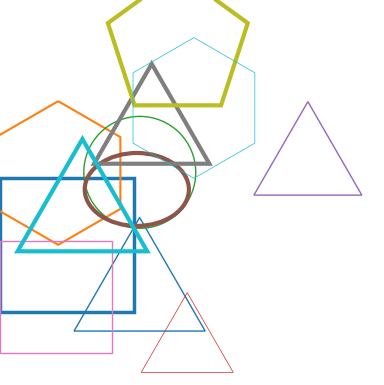[{"shape": "triangle", "thickness": 1, "radius": 0.98, "center": [0.363, 0.238]}, {"shape": "square", "thickness": 2.5, "radius": 0.87, "center": [0.173, 0.363]}, {"shape": "hexagon", "thickness": 1.5, "radius": 0.93, "center": [0.151, 0.551]}, {"shape": "circle", "thickness": 1, "radius": 0.73, "center": [0.363, 0.552]}, {"shape": "triangle", "thickness": 0.5, "radius": 0.69, "center": [0.486, 0.102]}, {"shape": "triangle", "thickness": 1, "radius": 0.81, "center": [0.8, 0.574]}, {"shape": "oval", "thickness": 3, "radius": 0.68, "center": [0.355, 0.508]}, {"shape": "square", "thickness": 1, "radius": 0.73, "center": [0.144, 0.229]}, {"shape": "triangle", "thickness": 3, "radius": 0.86, "center": [0.394, 0.661]}, {"shape": "pentagon", "thickness": 3, "radius": 0.96, "center": [0.462, 0.881]}, {"shape": "hexagon", "thickness": 0.5, "radius": 0.91, "center": [0.504, 0.72]}, {"shape": "triangle", "thickness": 3, "radius": 0.97, "center": [0.214, 0.444]}]